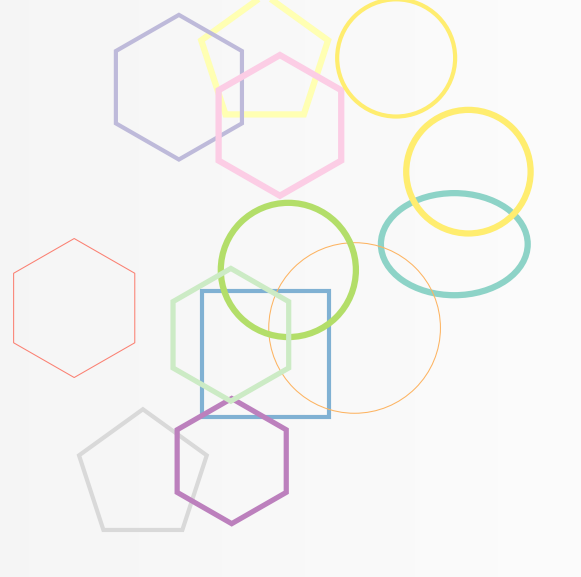[{"shape": "oval", "thickness": 3, "radius": 0.63, "center": [0.782, 0.576]}, {"shape": "pentagon", "thickness": 3, "radius": 0.57, "center": [0.455, 0.894]}, {"shape": "hexagon", "thickness": 2, "radius": 0.63, "center": [0.308, 0.848]}, {"shape": "hexagon", "thickness": 0.5, "radius": 0.6, "center": [0.128, 0.466]}, {"shape": "square", "thickness": 2, "radius": 0.55, "center": [0.457, 0.387]}, {"shape": "circle", "thickness": 0.5, "radius": 0.74, "center": [0.61, 0.431]}, {"shape": "circle", "thickness": 3, "radius": 0.58, "center": [0.496, 0.532]}, {"shape": "hexagon", "thickness": 3, "radius": 0.61, "center": [0.482, 0.782]}, {"shape": "pentagon", "thickness": 2, "radius": 0.58, "center": [0.246, 0.175]}, {"shape": "hexagon", "thickness": 2.5, "radius": 0.54, "center": [0.399, 0.201]}, {"shape": "hexagon", "thickness": 2.5, "radius": 0.57, "center": [0.397, 0.419]}, {"shape": "circle", "thickness": 2, "radius": 0.51, "center": [0.682, 0.899]}, {"shape": "circle", "thickness": 3, "radius": 0.54, "center": [0.806, 0.702]}]